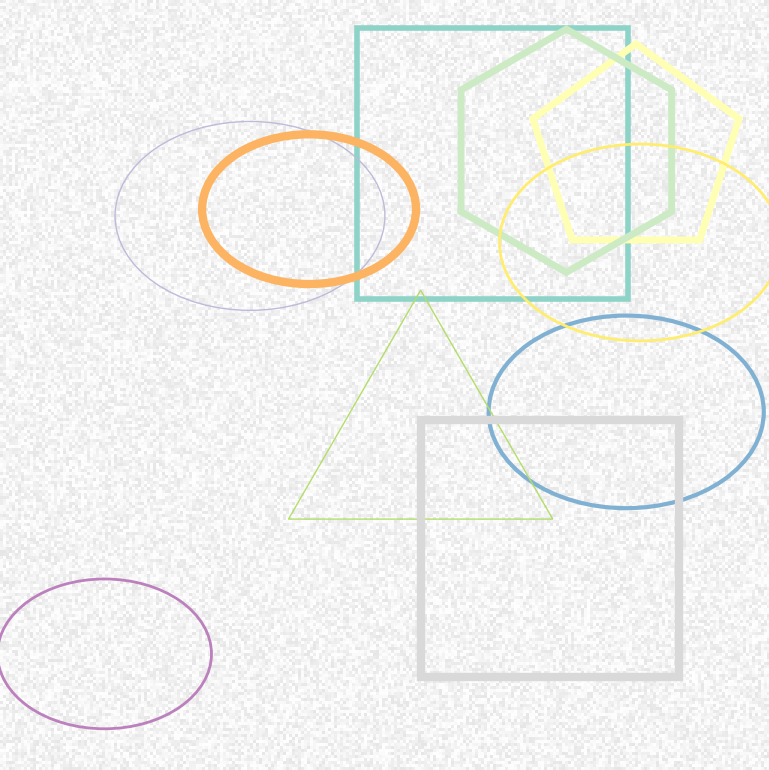[{"shape": "square", "thickness": 2, "radius": 0.88, "center": [0.64, 0.788]}, {"shape": "pentagon", "thickness": 2.5, "radius": 0.7, "center": [0.826, 0.802]}, {"shape": "oval", "thickness": 0.5, "radius": 0.88, "center": [0.325, 0.72]}, {"shape": "oval", "thickness": 1.5, "radius": 0.89, "center": [0.813, 0.465]}, {"shape": "oval", "thickness": 3, "radius": 0.69, "center": [0.401, 0.728]}, {"shape": "triangle", "thickness": 0.5, "radius": 0.99, "center": [0.546, 0.425]}, {"shape": "square", "thickness": 3, "radius": 0.84, "center": [0.715, 0.288]}, {"shape": "oval", "thickness": 1, "radius": 0.69, "center": [0.136, 0.151]}, {"shape": "hexagon", "thickness": 2.5, "radius": 0.79, "center": [0.736, 0.804]}, {"shape": "oval", "thickness": 1, "radius": 0.91, "center": [0.831, 0.685]}]